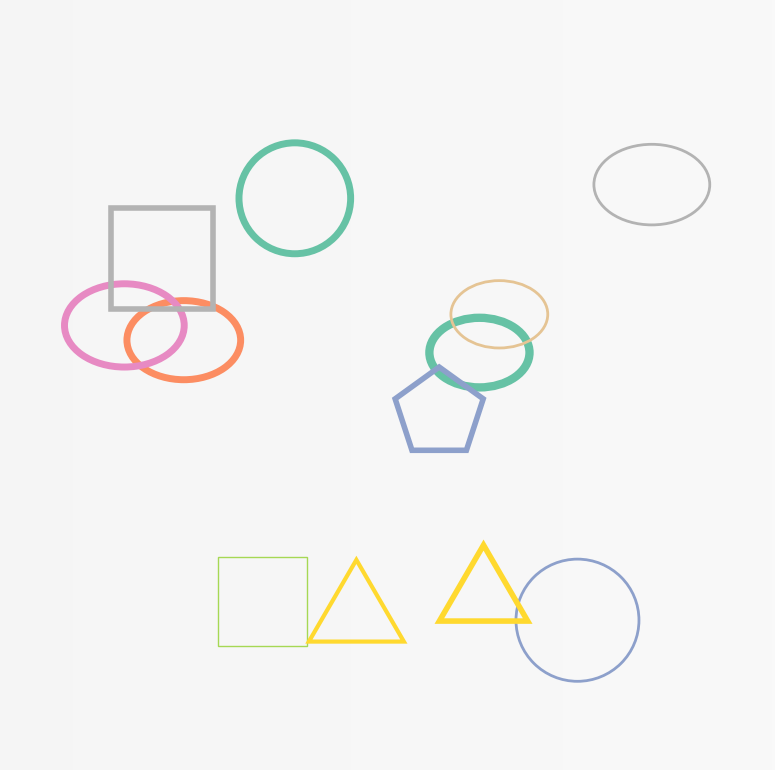[{"shape": "circle", "thickness": 2.5, "radius": 0.36, "center": [0.38, 0.742]}, {"shape": "oval", "thickness": 3, "radius": 0.32, "center": [0.619, 0.542]}, {"shape": "oval", "thickness": 2.5, "radius": 0.37, "center": [0.237, 0.558]}, {"shape": "pentagon", "thickness": 2, "radius": 0.3, "center": [0.567, 0.464]}, {"shape": "circle", "thickness": 1, "radius": 0.4, "center": [0.745, 0.195]}, {"shape": "oval", "thickness": 2.5, "radius": 0.39, "center": [0.16, 0.577]}, {"shape": "square", "thickness": 0.5, "radius": 0.29, "center": [0.338, 0.219]}, {"shape": "triangle", "thickness": 1.5, "radius": 0.35, "center": [0.46, 0.202]}, {"shape": "triangle", "thickness": 2, "radius": 0.33, "center": [0.624, 0.226]}, {"shape": "oval", "thickness": 1, "radius": 0.31, "center": [0.644, 0.592]}, {"shape": "square", "thickness": 2, "radius": 0.33, "center": [0.209, 0.665]}, {"shape": "oval", "thickness": 1, "radius": 0.37, "center": [0.841, 0.76]}]